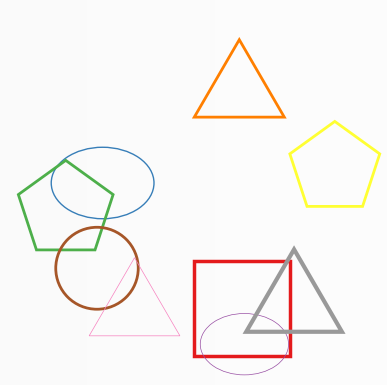[{"shape": "square", "thickness": 2.5, "radius": 0.62, "center": [0.625, 0.198]}, {"shape": "oval", "thickness": 1, "radius": 0.66, "center": [0.265, 0.525]}, {"shape": "pentagon", "thickness": 2, "radius": 0.64, "center": [0.17, 0.455]}, {"shape": "oval", "thickness": 0.5, "radius": 0.57, "center": [0.631, 0.106]}, {"shape": "triangle", "thickness": 2, "radius": 0.67, "center": [0.618, 0.763]}, {"shape": "pentagon", "thickness": 2, "radius": 0.61, "center": [0.864, 0.563]}, {"shape": "circle", "thickness": 2, "radius": 0.53, "center": [0.25, 0.303]}, {"shape": "triangle", "thickness": 0.5, "radius": 0.68, "center": [0.347, 0.195]}, {"shape": "triangle", "thickness": 3, "radius": 0.71, "center": [0.759, 0.21]}]